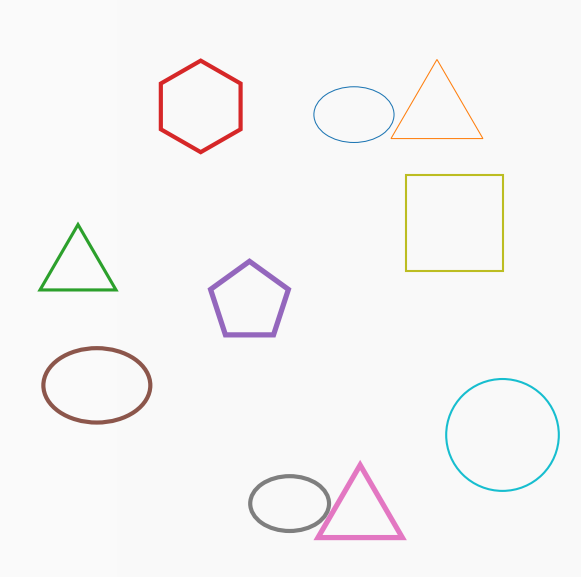[{"shape": "oval", "thickness": 0.5, "radius": 0.34, "center": [0.609, 0.801]}, {"shape": "triangle", "thickness": 0.5, "radius": 0.46, "center": [0.752, 0.805]}, {"shape": "triangle", "thickness": 1.5, "radius": 0.38, "center": [0.134, 0.535]}, {"shape": "hexagon", "thickness": 2, "radius": 0.4, "center": [0.345, 0.815]}, {"shape": "pentagon", "thickness": 2.5, "radius": 0.35, "center": [0.429, 0.476]}, {"shape": "oval", "thickness": 2, "radius": 0.46, "center": [0.167, 0.332]}, {"shape": "triangle", "thickness": 2.5, "radius": 0.42, "center": [0.62, 0.11]}, {"shape": "oval", "thickness": 2, "radius": 0.34, "center": [0.498, 0.127]}, {"shape": "square", "thickness": 1, "radius": 0.42, "center": [0.781, 0.613]}, {"shape": "circle", "thickness": 1, "radius": 0.48, "center": [0.865, 0.246]}]